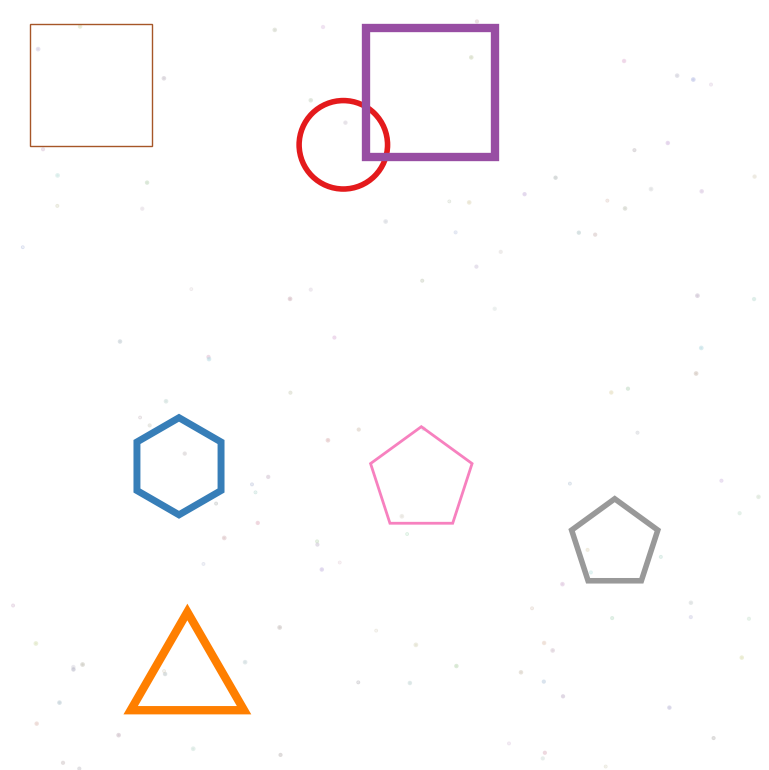[{"shape": "circle", "thickness": 2, "radius": 0.29, "center": [0.446, 0.812]}, {"shape": "hexagon", "thickness": 2.5, "radius": 0.32, "center": [0.232, 0.394]}, {"shape": "square", "thickness": 3, "radius": 0.42, "center": [0.559, 0.88]}, {"shape": "triangle", "thickness": 3, "radius": 0.43, "center": [0.243, 0.12]}, {"shape": "square", "thickness": 0.5, "radius": 0.4, "center": [0.118, 0.89]}, {"shape": "pentagon", "thickness": 1, "radius": 0.35, "center": [0.547, 0.377]}, {"shape": "pentagon", "thickness": 2, "radius": 0.29, "center": [0.798, 0.293]}]